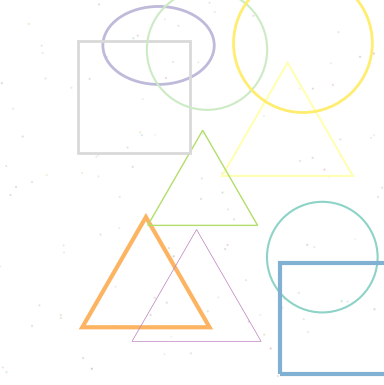[{"shape": "circle", "thickness": 1.5, "radius": 0.72, "center": [0.837, 0.332]}, {"shape": "triangle", "thickness": 1.5, "radius": 0.98, "center": [0.747, 0.641]}, {"shape": "oval", "thickness": 2, "radius": 0.72, "center": [0.412, 0.882]}, {"shape": "square", "thickness": 3, "radius": 0.72, "center": [0.872, 0.174]}, {"shape": "triangle", "thickness": 3, "radius": 0.95, "center": [0.379, 0.245]}, {"shape": "triangle", "thickness": 1, "radius": 0.82, "center": [0.526, 0.497]}, {"shape": "square", "thickness": 2, "radius": 0.73, "center": [0.347, 0.749]}, {"shape": "triangle", "thickness": 0.5, "radius": 0.97, "center": [0.511, 0.21]}, {"shape": "circle", "thickness": 1.5, "radius": 0.78, "center": [0.538, 0.871]}, {"shape": "circle", "thickness": 2, "radius": 0.9, "center": [0.787, 0.888]}]